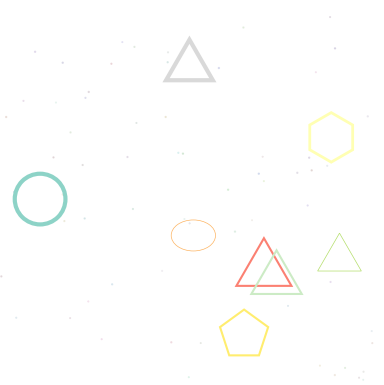[{"shape": "circle", "thickness": 3, "radius": 0.33, "center": [0.104, 0.483]}, {"shape": "hexagon", "thickness": 2, "radius": 0.32, "center": [0.86, 0.643]}, {"shape": "triangle", "thickness": 1.5, "radius": 0.41, "center": [0.686, 0.299]}, {"shape": "oval", "thickness": 0.5, "radius": 0.29, "center": [0.502, 0.388]}, {"shape": "triangle", "thickness": 0.5, "radius": 0.33, "center": [0.882, 0.329]}, {"shape": "triangle", "thickness": 3, "radius": 0.35, "center": [0.492, 0.827]}, {"shape": "triangle", "thickness": 1.5, "radius": 0.38, "center": [0.718, 0.274]}, {"shape": "pentagon", "thickness": 1.5, "radius": 0.33, "center": [0.634, 0.13]}]